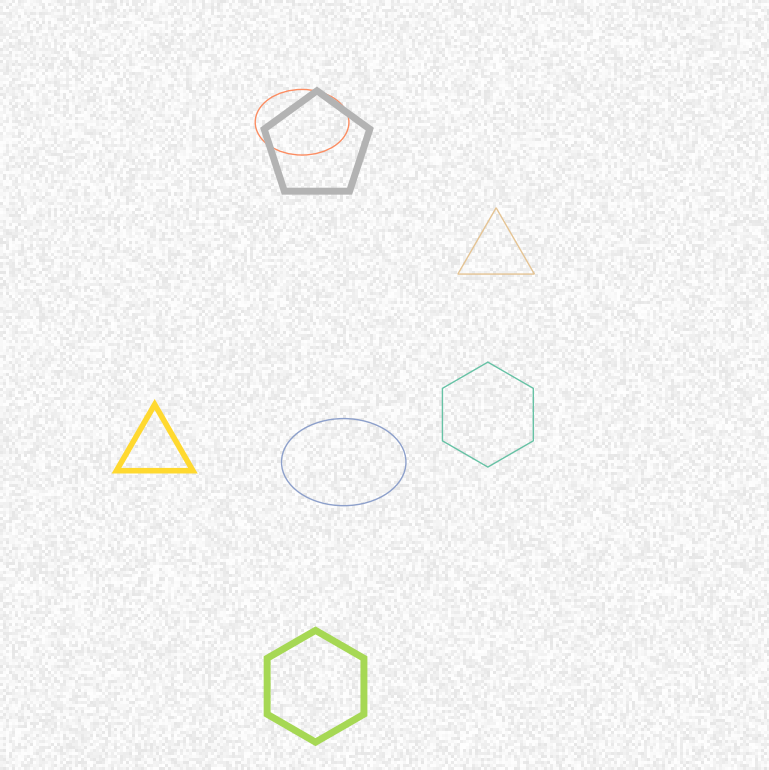[{"shape": "hexagon", "thickness": 0.5, "radius": 0.34, "center": [0.634, 0.462]}, {"shape": "oval", "thickness": 0.5, "radius": 0.3, "center": [0.392, 0.841]}, {"shape": "oval", "thickness": 0.5, "radius": 0.4, "center": [0.446, 0.4]}, {"shape": "hexagon", "thickness": 2.5, "radius": 0.36, "center": [0.41, 0.109]}, {"shape": "triangle", "thickness": 2, "radius": 0.29, "center": [0.201, 0.417]}, {"shape": "triangle", "thickness": 0.5, "radius": 0.29, "center": [0.644, 0.673]}, {"shape": "pentagon", "thickness": 2.5, "radius": 0.36, "center": [0.412, 0.81]}]